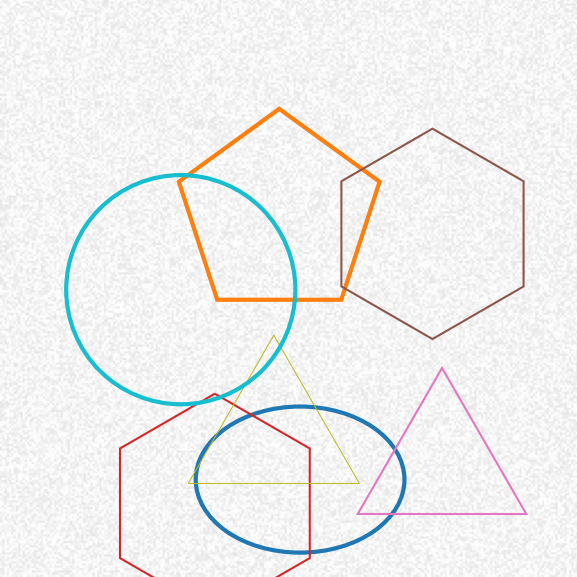[{"shape": "oval", "thickness": 2, "radius": 0.9, "center": [0.52, 0.169]}, {"shape": "pentagon", "thickness": 2, "radius": 0.91, "center": [0.484, 0.628]}, {"shape": "hexagon", "thickness": 1, "radius": 0.95, "center": [0.372, 0.128]}, {"shape": "hexagon", "thickness": 1, "radius": 0.91, "center": [0.749, 0.594]}, {"shape": "triangle", "thickness": 1, "radius": 0.84, "center": [0.765, 0.193]}, {"shape": "triangle", "thickness": 0.5, "radius": 0.86, "center": [0.474, 0.248]}, {"shape": "circle", "thickness": 2, "radius": 0.99, "center": [0.313, 0.498]}]